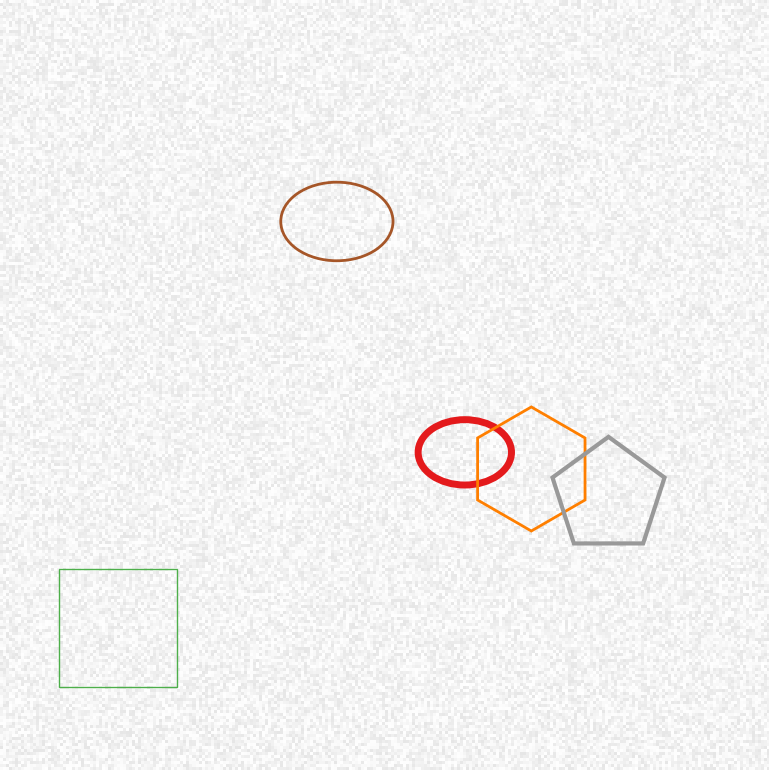[{"shape": "oval", "thickness": 2.5, "radius": 0.3, "center": [0.604, 0.413]}, {"shape": "square", "thickness": 0.5, "radius": 0.38, "center": [0.153, 0.184]}, {"shape": "hexagon", "thickness": 1, "radius": 0.4, "center": [0.69, 0.391]}, {"shape": "oval", "thickness": 1, "radius": 0.36, "center": [0.438, 0.712]}, {"shape": "pentagon", "thickness": 1.5, "radius": 0.38, "center": [0.79, 0.356]}]